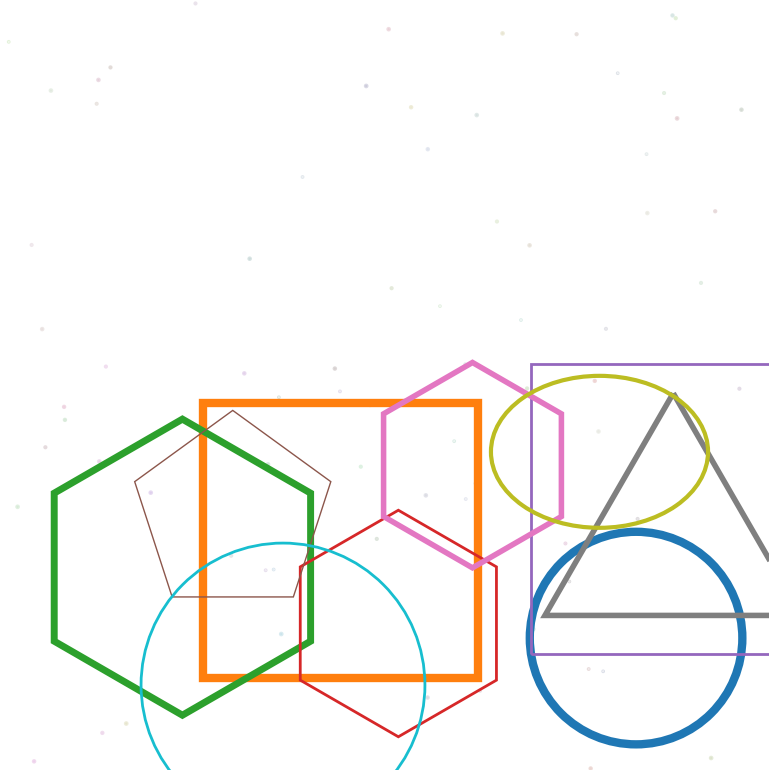[{"shape": "circle", "thickness": 3, "radius": 0.69, "center": [0.826, 0.171]}, {"shape": "square", "thickness": 3, "radius": 0.89, "center": [0.442, 0.298]}, {"shape": "hexagon", "thickness": 2.5, "radius": 0.96, "center": [0.237, 0.263]}, {"shape": "hexagon", "thickness": 1, "radius": 0.74, "center": [0.517, 0.19]}, {"shape": "square", "thickness": 1, "radius": 0.94, "center": [0.877, 0.339]}, {"shape": "pentagon", "thickness": 0.5, "radius": 0.67, "center": [0.302, 0.333]}, {"shape": "hexagon", "thickness": 2, "radius": 0.67, "center": [0.614, 0.396]}, {"shape": "triangle", "thickness": 2, "radius": 0.96, "center": [0.874, 0.297]}, {"shape": "oval", "thickness": 1.5, "radius": 0.7, "center": [0.779, 0.413]}, {"shape": "circle", "thickness": 1, "radius": 0.92, "center": [0.368, 0.11]}]